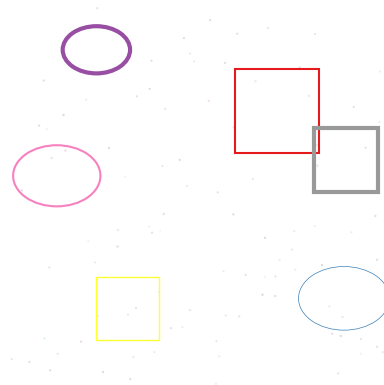[{"shape": "square", "thickness": 1.5, "radius": 0.54, "center": [0.719, 0.712]}, {"shape": "oval", "thickness": 0.5, "radius": 0.59, "center": [0.893, 0.225]}, {"shape": "oval", "thickness": 3, "radius": 0.44, "center": [0.25, 0.871]}, {"shape": "square", "thickness": 1, "radius": 0.41, "center": [0.332, 0.2]}, {"shape": "oval", "thickness": 1.5, "radius": 0.57, "center": [0.147, 0.543]}, {"shape": "square", "thickness": 3, "radius": 0.41, "center": [0.899, 0.584]}]